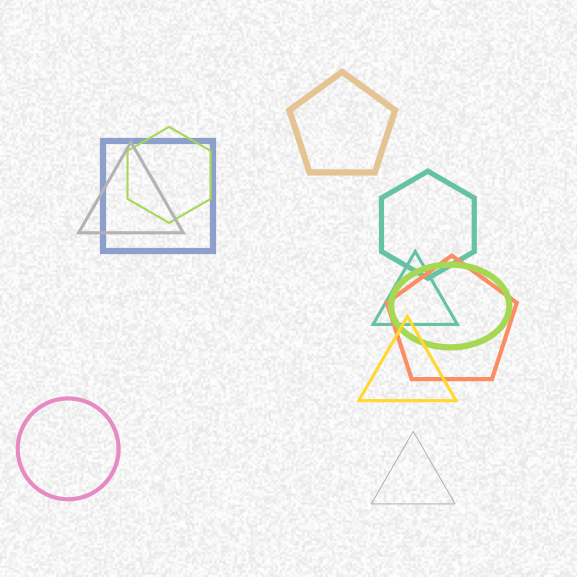[{"shape": "triangle", "thickness": 1.5, "radius": 0.42, "center": [0.719, 0.48]}, {"shape": "hexagon", "thickness": 2.5, "radius": 0.46, "center": [0.741, 0.61]}, {"shape": "pentagon", "thickness": 2, "radius": 0.59, "center": [0.782, 0.438]}, {"shape": "square", "thickness": 3, "radius": 0.48, "center": [0.274, 0.66]}, {"shape": "circle", "thickness": 2, "radius": 0.44, "center": [0.118, 0.222]}, {"shape": "hexagon", "thickness": 1, "radius": 0.42, "center": [0.293, 0.696]}, {"shape": "oval", "thickness": 3, "radius": 0.51, "center": [0.78, 0.469]}, {"shape": "triangle", "thickness": 1.5, "radius": 0.49, "center": [0.706, 0.354]}, {"shape": "pentagon", "thickness": 3, "radius": 0.48, "center": [0.593, 0.778]}, {"shape": "triangle", "thickness": 0.5, "radius": 0.42, "center": [0.716, 0.168]}, {"shape": "triangle", "thickness": 1.5, "radius": 0.52, "center": [0.227, 0.648]}]